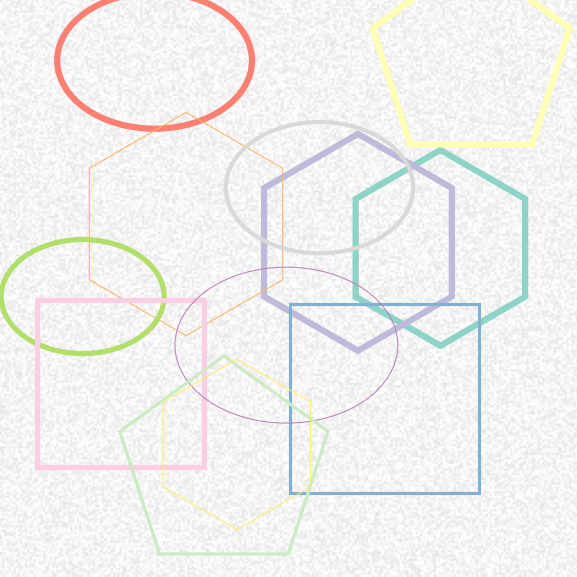[{"shape": "hexagon", "thickness": 3, "radius": 0.85, "center": [0.763, 0.57]}, {"shape": "pentagon", "thickness": 3, "radius": 0.9, "center": [0.816, 0.894]}, {"shape": "hexagon", "thickness": 3, "radius": 0.94, "center": [0.62, 0.58]}, {"shape": "oval", "thickness": 3, "radius": 0.84, "center": [0.268, 0.894]}, {"shape": "square", "thickness": 1.5, "radius": 0.82, "center": [0.666, 0.308]}, {"shape": "hexagon", "thickness": 0.5, "radius": 0.97, "center": [0.322, 0.611]}, {"shape": "oval", "thickness": 2.5, "radius": 0.71, "center": [0.143, 0.486]}, {"shape": "square", "thickness": 2.5, "radius": 0.73, "center": [0.209, 0.335]}, {"shape": "oval", "thickness": 2, "radius": 0.81, "center": [0.553, 0.674]}, {"shape": "oval", "thickness": 0.5, "radius": 0.96, "center": [0.496, 0.401]}, {"shape": "pentagon", "thickness": 1.5, "radius": 0.95, "center": [0.388, 0.193]}, {"shape": "hexagon", "thickness": 0.5, "radius": 0.74, "center": [0.41, 0.23]}]